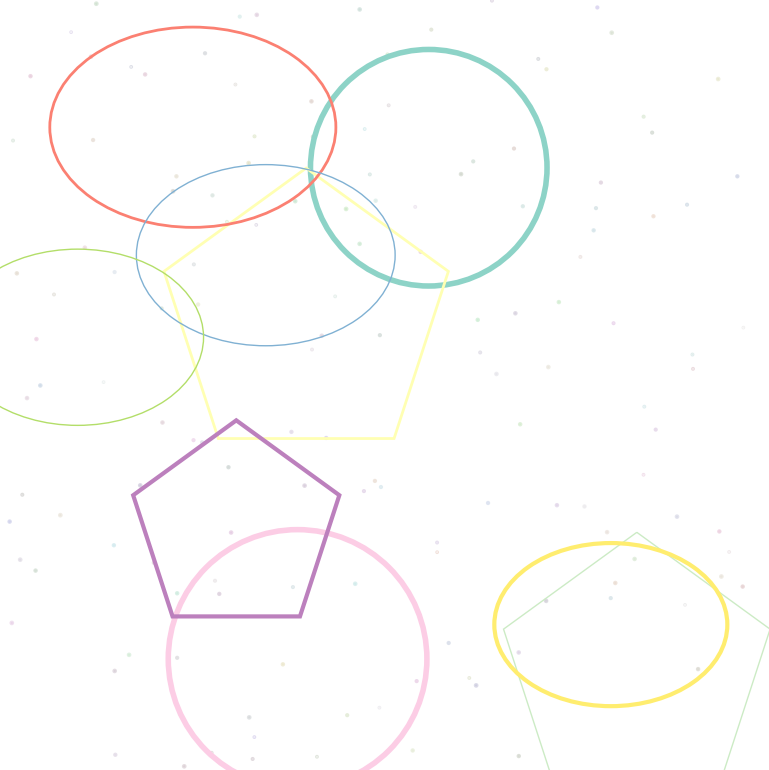[{"shape": "circle", "thickness": 2, "radius": 0.77, "center": [0.557, 0.782]}, {"shape": "pentagon", "thickness": 1, "radius": 0.97, "center": [0.398, 0.588]}, {"shape": "oval", "thickness": 1, "radius": 0.93, "center": [0.25, 0.835]}, {"shape": "oval", "thickness": 0.5, "radius": 0.84, "center": [0.345, 0.669]}, {"shape": "oval", "thickness": 0.5, "radius": 0.82, "center": [0.101, 0.562]}, {"shape": "circle", "thickness": 2, "radius": 0.84, "center": [0.386, 0.144]}, {"shape": "pentagon", "thickness": 1.5, "radius": 0.7, "center": [0.307, 0.313]}, {"shape": "pentagon", "thickness": 0.5, "radius": 0.91, "center": [0.827, 0.127]}, {"shape": "oval", "thickness": 1.5, "radius": 0.76, "center": [0.793, 0.189]}]